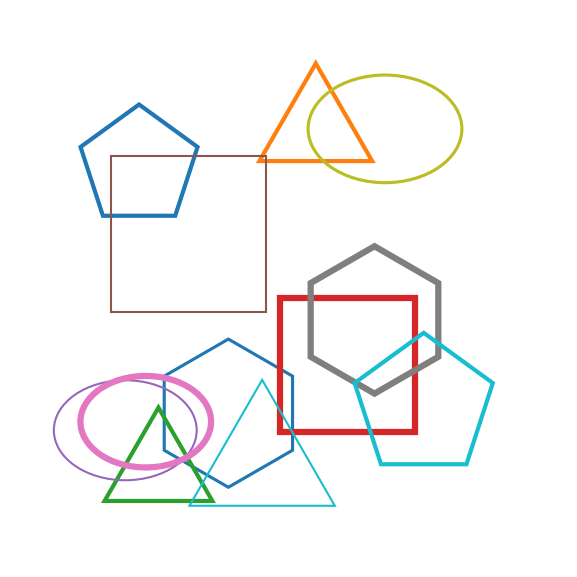[{"shape": "hexagon", "thickness": 1.5, "radius": 0.64, "center": [0.395, 0.284]}, {"shape": "pentagon", "thickness": 2, "radius": 0.53, "center": [0.241, 0.712]}, {"shape": "triangle", "thickness": 2, "radius": 0.56, "center": [0.547, 0.777]}, {"shape": "triangle", "thickness": 2, "radius": 0.54, "center": [0.274, 0.186]}, {"shape": "square", "thickness": 3, "radius": 0.58, "center": [0.602, 0.367]}, {"shape": "oval", "thickness": 1, "radius": 0.62, "center": [0.217, 0.254]}, {"shape": "square", "thickness": 1, "radius": 0.67, "center": [0.326, 0.594]}, {"shape": "oval", "thickness": 3, "radius": 0.57, "center": [0.252, 0.269]}, {"shape": "hexagon", "thickness": 3, "radius": 0.64, "center": [0.648, 0.445]}, {"shape": "oval", "thickness": 1.5, "radius": 0.67, "center": [0.667, 0.776]}, {"shape": "pentagon", "thickness": 2, "radius": 0.63, "center": [0.734, 0.297]}, {"shape": "triangle", "thickness": 1, "radius": 0.73, "center": [0.454, 0.196]}]